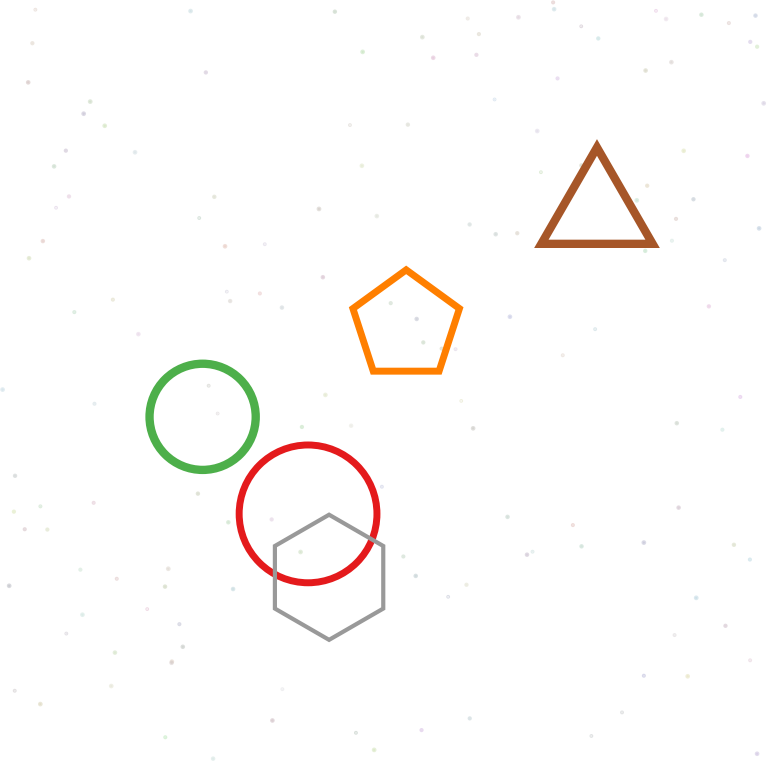[{"shape": "circle", "thickness": 2.5, "radius": 0.45, "center": [0.4, 0.333]}, {"shape": "circle", "thickness": 3, "radius": 0.34, "center": [0.263, 0.459]}, {"shape": "pentagon", "thickness": 2.5, "radius": 0.36, "center": [0.527, 0.577]}, {"shape": "triangle", "thickness": 3, "radius": 0.42, "center": [0.775, 0.725]}, {"shape": "hexagon", "thickness": 1.5, "radius": 0.41, "center": [0.427, 0.25]}]